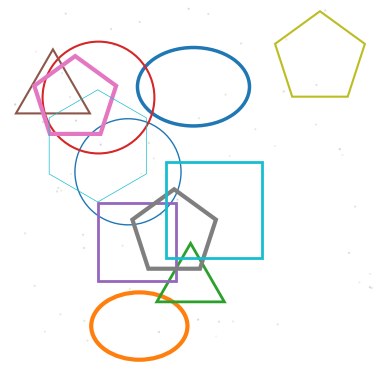[{"shape": "oval", "thickness": 2.5, "radius": 0.73, "center": [0.503, 0.775]}, {"shape": "circle", "thickness": 1, "radius": 0.69, "center": [0.332, 0.554]}, {"shape": "oval", "thickness": 3, "radius": 0.62, "center": [0.362, 0.153]}, {"shape": "triangle", "thickness": 2, "radius": 0.51, "center": [0.495, 0.267]}, {"shape": "circle", "thickness": 1.5, "radius": 0.73, "center": [0.256, 0.747]}, {"shape": "square", "thickness": 2, "radius": 0.51, "center": [0.356, 0.372]}, {"shape": "triangle", "thickness": 1.5, "radius": 0.55, "center": [0.137, 0.761]}, {"shape": "pentagon", "thickness": 3, "radius": 0.56, "center": [0.195, 0.743]}, {"shape": "pentagon", "thickness": 3, "radius": 0.57, "center": [0.452, 0.394]}, {"shape": "pentagon", "thickness": 1.5, "radius": 0.61, "center": [0.831, 0.848]}, {"shape": "hexagon", "thickness": 0.5, "radius": 0.73, "center": [0.254, 0.621]}, {"shape": "square", "thickness": 2, "radius": 0.62, "center": [0.556, 0.454]}]